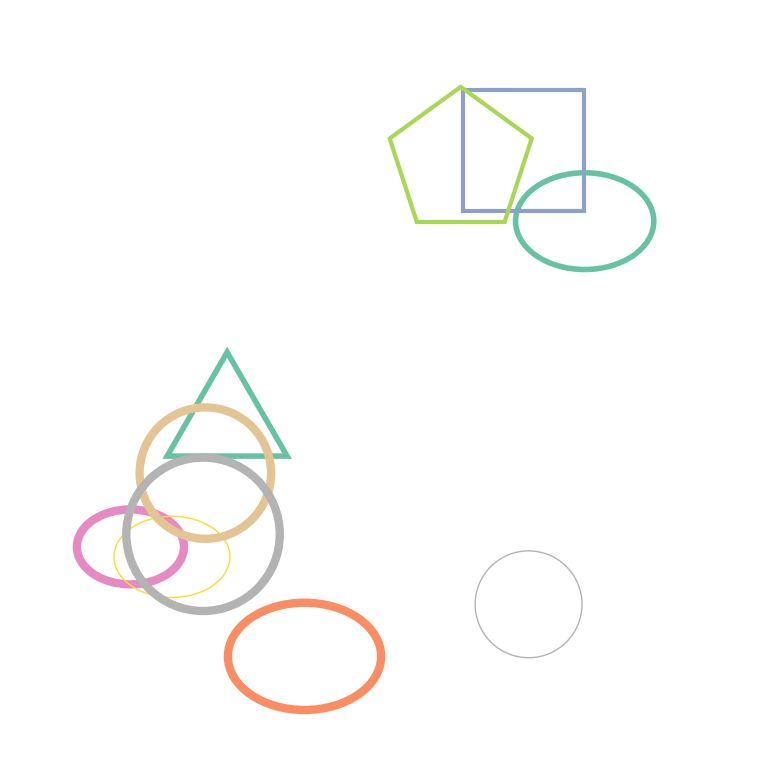[{"shape": "oval", "thickness": 2, "radius": 0.45, "center": [0.759, 0.713]}, {"shape": "triangle", "thickness": 2, "radius": 0.45, "center": [0.295, 0.453]}, {"shape": "oval", "thickness": 3, "radius": 0.5, "center": [0.395, 0.148]}, {"shape": "square", "thickness": 1.5, "radius": 0.39, "center": [0.68, 0.805]}, {"shape": "oval", "thickness": 3, "radius": 0.35, "center": [0.169, 0.29]}, {"shape": "pentagon", "thickness": 1.5, "radius": 0.48, "center": [0.598, 0.79]}, {"shape": "oval", "thickness": 0.5, "radius": 0.38, "center": [0.223, 0.277]}, {"shape": "circle", "thickness": 3, "radius": 0.43, "center": [0.267, 0.386]}, {"shape": "circle", "thickness": 3, "radius": 0.5, "center": [0.264, 0.306]}, {"shape": "circle", "thickness": 0.5, "radius": 0.35, "center": [0.686, 0.215]}]